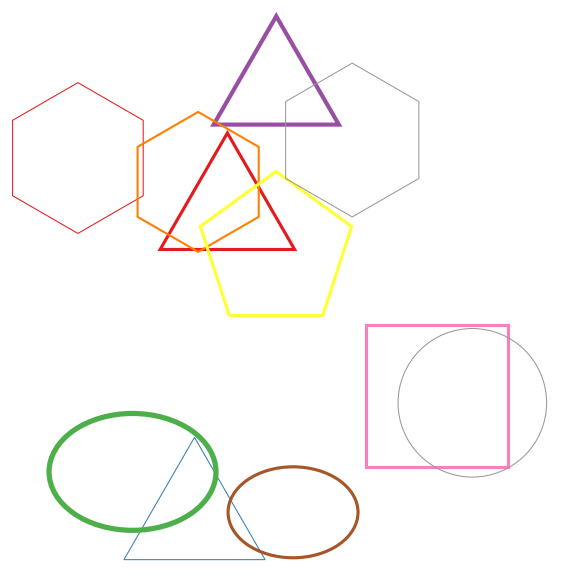[{"shape": "triangle", "thickness": 1.5, "radius": 0.67, "center": [0.394, 0.634]}, {"shape": "hexagon", "thickness": 0.5, "radius": 0.65, "center": [0.135, 0.725]}, {"shape": "triangle", "thickness": 0.5, "radius": 0.71, "center": [0.337, 0.101]}, {"shape": "oval", "thickness": 2.5, "radius": 0.72, "center": [0.229, 0.182]}, {"shape": "triangle", "thickness": 2, "radius": 0.63, "center": [0.478, 0.846]}, {"shape": "hexagon", "thickness": 1, "radius": 0.61, "center": [0.343, 0.684]}, {"shape": "pentagon", "thickness": 1.5, "radius": 0.69, "center": [0.478, 0.564]}, {"shape": "oval", "thickness": 1.5, "radius": 0.56, "center": [0.507, 0.112]}, {"shape": "square", "thickness": 1.5, "radius": 0.62, "center": [0.756, 0.313]}, {"shape": "hexagon", "thickness": 0.5, "radius": 0.67, "center": [0.61, 0.757]}, {"shape": "circle", "thickness": 0.5, "radius": 0.64, "center": [0.818, 0.302]}]